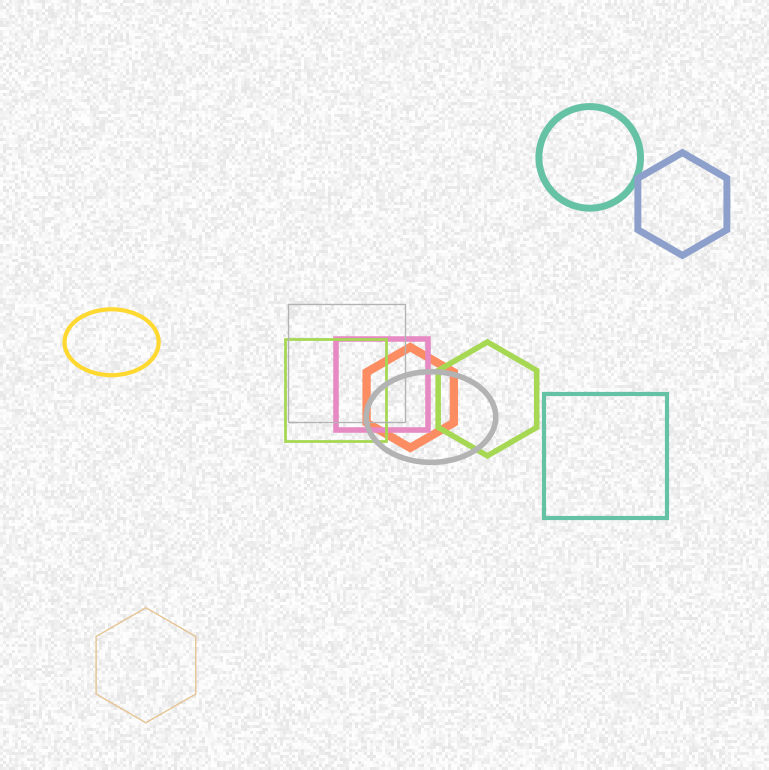[{"shape": "circle", "thickness": 2.5, "radius": 0.33, "center": [0.766, 0.796]}, {"shape": "square", "thickness": 1.5, "radius": 0.4, "center": [0.786, 0.408]}, {"shape": "hexagon", "thickness": 3, "radius": 0.33, "center": [0.533, 0.484]}, {"shape": "hexagon", "thickness": 2.5, "radius": 0.33, "center": [0.886, 0.735]}, {"shape": "square", "thickness": 2, "radius": 0.3, "center": [0.496, 0.5]}, {"shape": "square", "thickness": 1, "radius": 0.33, "center": [0.435, 0.494]}, {"shape": "hexagon", "thickness": 2, "radius": 0.37, "center": [0.633, 0.482]}, {"shape": "oval", "thickness": 1.5, "radius": 0.31, "center": [0.145, 0.556]}, {"shape": "hexagon", "thickness": 0.5, "radius": 0.37, "center": [0.19, 0.136]}, {"shape": "oval", "thickness": 2, "radius": 0.42, "center": [0.56, 0.458]}, {"shape": "square", "thickness": 0.5, "radius": 0.38, "center": [0.45, 0.529]}]